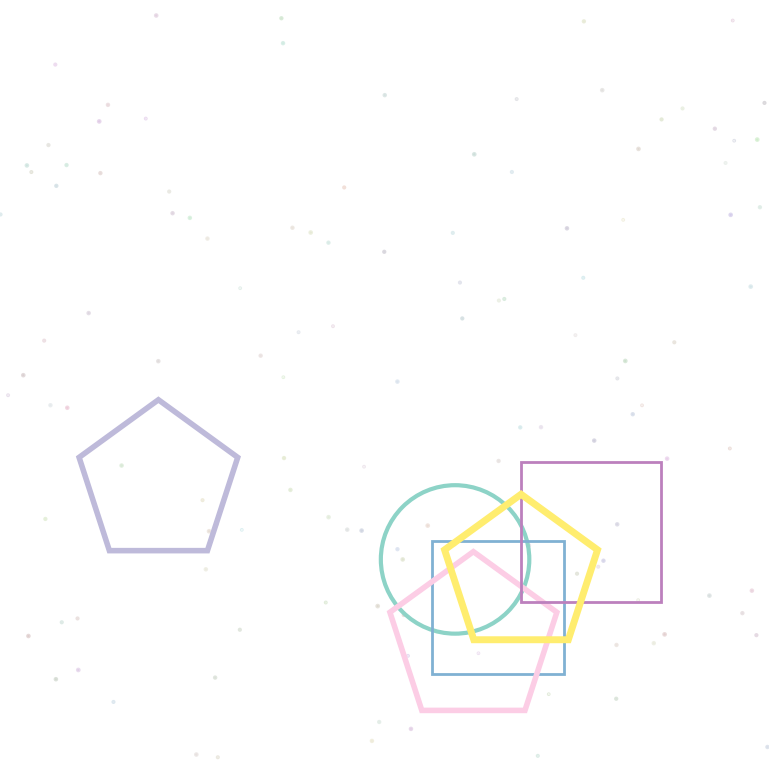[{"shape": "circle", "thickness": 1.5, "radius": 0.48, "center": [0.591, 0.273]}, {"shape": "pentagon", "thickness": 2, "radius": 0.54, "center": [0.206, 0.373]}, {"shape": "square", "thickness": 1, "radius": 0.43, "center": [0.647, 0.211]}, {"shape": "pentagon", "thickness": 2, "radius": 0.57, "center": [0.615, 0.17]}, {"shape": "square", "thickness": 1, "radius": 0.45, "center": [0.768, 0.309]}, {"shape": "pentagon", "thickness": 2.5, "radius": 0.52, "center": [0.677, 0.254]}]